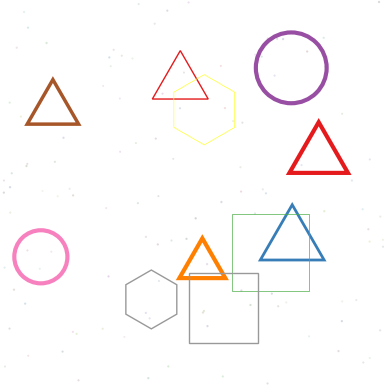[{"shape": "triangle", "thickness": 3, "radius": 0.44, "center": [0.828, 0.595]}, {"shape": "triangle", "thickness": 1, "radius": 0.42, "center": [0.468, 0.785]}, {"shape": "triangle", "thickness": 2, "radius": 0.48, "center": [0.759, 0.372]}, {"shape": "square", "thickness": 0.5, "radius": 0.5, "center": [0.702, 0.344]}, {"shape": "circle", "thickness": 3, "radius": 0.46, "center": [0.757, 0.824]}, {"shape": "triangle", "thickness": 3, "radius": 0.34, "center": [0.526, 0.312]}, {"shape": "hexagon", "thickness": 0.5, "radius": 0.46, "center": [0.531, 0.715]}, {"shape": "triangle", "thickness": 2.5, "radius": 0.39, "center": [0.137, 0.716]}, {"shape": "circle", "thickness": 3, "radius": 0.34, "center": [0.106, 0.333]}, {"shape": "square", "thickness": 1, "radius": 0.45, "center": [0.581, 0.2]}, {"shape": "hexagon", "thickness": 1, "radius": 0.38, "center": [0.393, 0.222]}]